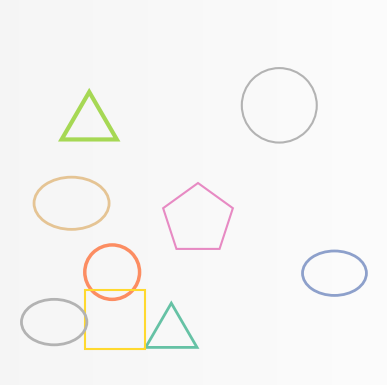[{"shape": "triangle", "thickness": 2, "radius": 0.38, "center": [0.442, 0.136]}, {"shape": "circle", "thickness": 2.5, "radius": 0.35, "center": [0.289, 0.293]}, {"shape": "oval", "thickness": 2, "radius": 0.41, "center": [0.863, 0.29]}, {"shape": "pentagon", "thickness": 1.5, "radius": 0.47, "center": [0.511, 0.43]}, {"shape": "triangle", "thickness": 3, "radius": 0.41, "center": [0.23, 0.679]}, {"shape": "square", "thickness": 1.5, "radius": 0.38, "center": [0.297, 0.171]}, {"shape": "oval", "thickness": 2, "radius": 0.48, "center": [0.185, 0.472]}, {"shape": "oval", "thickness": 2, "radius": 0.42, "center": [0.14, 0.163]}, {"shape": "circle", "thickness": 1.5, "radius": 0.48, "center": [0.721, 0.726]}]